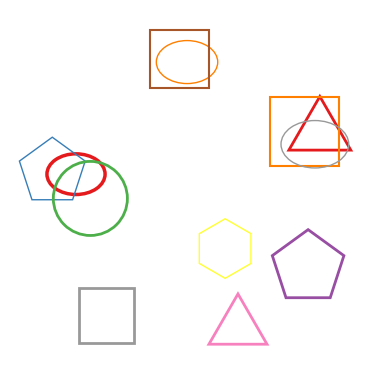[{"shape": "triangle", "thickness": 2, "radius": 0.46, "center": [0.831, 0.657]}, {"shape": "oval", "thickness": 2.5, "radius": 0.38, "center": [0.197, 0.548]}, {"shape": "pentagon", "thickness": 1, "radius": 0.45, "center": [0.136, 0.554]}, {"shape": "circle", "thickness": 2, "radius": 0.48, "center": [0.235, 0.485]}, {"shape": "pentagon", "thickness": 2, "radius": 0.49, "center": [0.8, 0.306]}, {"shape": "oval", "thickness": 1, "radius": 0.4, "center": [0.486, 0.839]}, {"shape": "square", "thickness": 1.5, "radius": 0.45, "center": [0.791, 0.658]}, {"shape": "hexagon", "thickness": 1, "radius": 0.39, "center": [0.585, 0.354]}, {"shape": "square", "thickness": 1.5, "radius": 0.38, "center": [0.466, 0.847]}, {"shape": "triangle", "thickness": 2, "radius": 0.44, "center": [0.618, 0.149]}, {"shape": "square", "thickness": 2, "radius": 0.36, "center": [0.277, 0.181]}, {"shape": "oval", "thickness": 1, "radius": 0.44, "center": [0.818, 0.625]}]